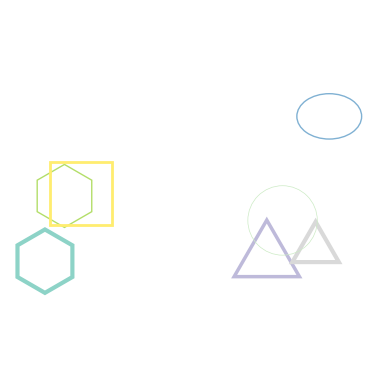[{"shape": "hexagon", "thickness": 3, "radius": 0.41, "center": [0.117, 0.322]}, {"shape": "triangle", "thickness": 2.5, "radius": 0.49, "center": [0.693, 0.33]}, {"shape": "oval", "thickness": 1, "radius": 0.42, "center": [0.855, 0.698]}, {"shape": "hexagon", "thickness": 1, "radius": 0.41, "center": [0.167, 0.491]}, {"shape": "triangle", "thickness": 3, "radius": 0.35, "center": [0.82, 0.354]}, {"shape": "circle", "thickness": 0.5, "radius": 0.45, "center": [0.734, 0.427]}, {"shape": "square", "thickness": 2, "radius": 0.4, "center": [0.21, 0.497]}]